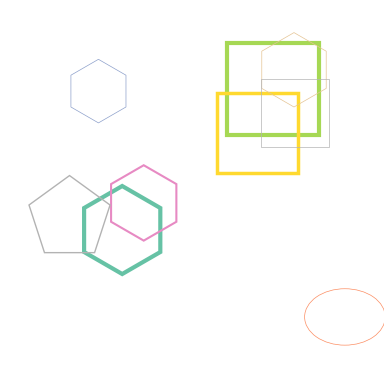[{"shape": "hexagon", "thickness": 3, "radius": 0.57, "center": [0.317, 0.403]}, {"shape": "oval", "thickness": 0.5, "radius": 0.52, "center": [0.896, 0.177]}, {"shape": "hexagon", "thickness": 0.5, "radius": 0.41, "center": [0.256, 0.763]}, {"shape": "hexagon", "thickness": 1.5, "radius": 0.49, "center": [0.373, 0.473]}, {"shape": "square", "thickness": 3, "radius": 0.6, "center": [0.71, 0.768]}, {"shape": "square", "thickness": 2.5, "radius": 0.52, "center": [0.669, 0.655]}, {"shape": "hexagon", "thickness": 0.5, "radius": 0.48, "center": [0.764, 0.819]}, {"shape": "pentagon", "thickness": 1, "radius": 0.55, "center": [0.181, 0.433]}, {"shape": "square", "thickness": 0.5, "radius": 0.44, "center": [0.767, 0.706]}]